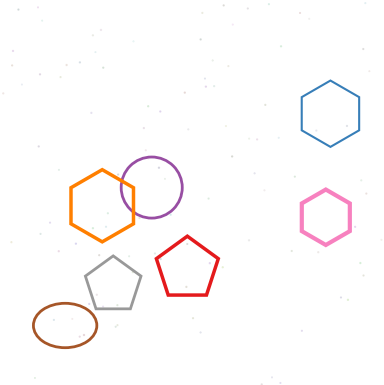[{"shape": "pentagon", "thickness": 2.5, "radius": 0.42, "center": [0.487, 0.302]}, {"shape": "hexagon", "thickness": 1.5, "radius": 0.43, "center": [0.858, 0.705]}, {"shape": "circle", "thickness": 2, "radius": 0.4, "center": [0.394, 0.513]}, {"shape": "hexagon", "thickness": 2.5, "radius": 0.47, "center": [0.266, 0.466]}, {"shape": "oval", "thickness": 2, "radius": 0.41, "center": [0.169, 0.155]}, {"shape": "hexagon", "thickness": 3, "radius": 0.36, "center": [0.846, 0.436]}, {"shape": "pentagon", "thickness": 2, "radius": 0.38, "center": [0.294, 0.259]}]